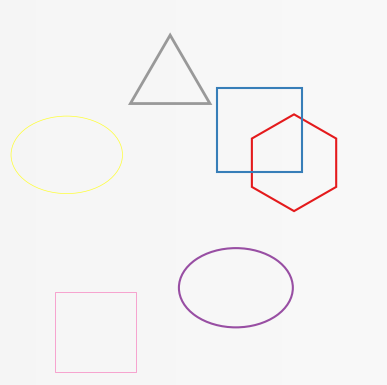[{"shape": "hexagon", "thickness": 1.5, "radius": 0.63, "center": [0.759, 0.577]}, {"shape": "square", "thickness": 1.5, "radius": 0.55, "center": [0.671, 0.663]}, {"shape": "oval", "thickness": 1.5, "radius": 0.74, "center": [0.609, 0.253]}, {"shape": "oval", "thickness": 0.5, "radius": 0.72, "center": [0.172, 0.598]}, {"shape": "square", "thickness": 0.5, "radius": 0.52, "center": [0.247, 0.137]}, {"shape": "triangle", "thickness": 2, "radius": 0.59, "center": [0.439, 0.79]}]